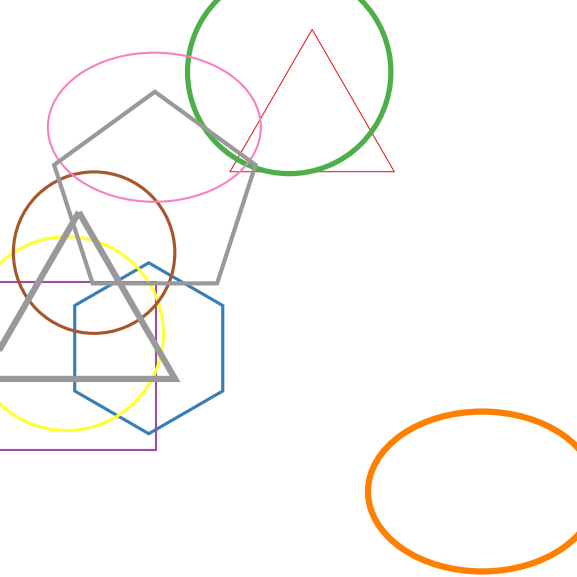[{"shape": "triangle", "thickness": 0.5, "radius": 0.82, "center": [0.54, 0.784]}, {"shape": "hexagon", "thickness": 1.5, "radius": 0.74, "center": [0.258, 0.396]}, {"shape": "circle", "thickness": 2.5, "radius": 0.88, "center": [0.501, 0.874]}, {"shape": "square", "thickness": 1, "radius": 0.73, "center": [0.125, 0.365]}, {"shape": "oval", "thickness": 3, "radius": 0.99, "center": [0.835, 0.148]}, {"shape": "circle", "thickness": 1.5, "radius": 0.84, "center": [0.115, 0.421]}, {"shape": "circle", "thickness": 1.5, "radius": 0.7, "center": [0.163, 0.562]}, {"shape": "oval", "thickness": 1, "radius": 0.92, "center": [0.267, 0.779]}, {"shape": "triangle", "thickness": 3, "radius": 0.96, "center": [0.137, 0.439]}, {"shape": "pentagon", "thickness": 2, "radius": 0.92, "center": [0.268, 0.657]}]